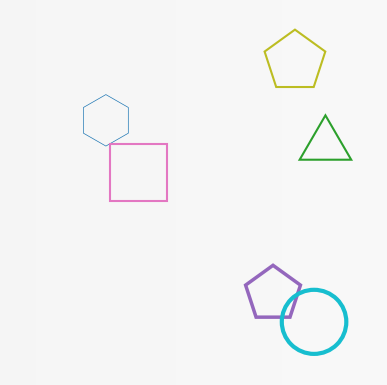[{"shape": "hexagon", "thickness": 0.5, "radius": 0.33, "center": [0.273, 0.687]}, {"shape": "triangle", "thickness": 1.5, "radius": 0.38, "center": [0.84, 0.624]}, {"shape": "pentagon", "thickness": 2.5, "radius": 0.37, "center": [0.705, 0.236]}, {"shape": "square", "thickness": 1.5, "radius": 0.37, "center": [0.357, 0.552]}, {"shape": "pentagon", "thickness": 1.5, "radius": 0.41, "center": [0.761, 0.841]}, {"shape": "circle", "thickness": 3, "radius": 0.42, "center": [0.81, 0.164]}]